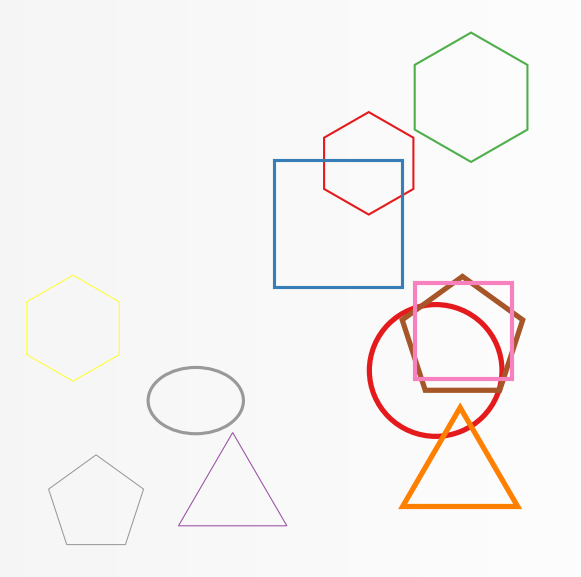[{"shape": "hexagon", "thickness": 1, "radius": 0.44, "center": [0.634, 0.716]}, {"shape": "circle", "thickness": 2.5, "radius": 0.57, "center": [0.75, 0.358]}, {"shape": "square", "thickness": 1.5, "radius": 0.55, "center": [0.582, 0.612]}, {"shape": "hexagon", "thickness": 1, "radius": 0.56, "center": [0.81, 0.831]}, {"shape": "triangle", "thickness": 0.5, "radius": 0.54, "center": [0.4, 0.142]}, {"shape": "triangle", "thickness": 2.5, "radius": 0.57, "center": [0.792, 0.179]}, {"shape": "hexagon", "thickness": 0.5, "radius": 0.46, "center": [0.126, 0.431]}, {"shape": "pentagon", "thickness": 2.5, "radius": 0.54, "center": [0.796, 0.411]}, {"shape": "square", "thickness": 2, "radius": 0.42, "center": [0.797, 0.426]}, {"shape": "oval", "thickness": 1.5, "radius": 0.41, "center": [0.337, 0.305]}, {"shape": "pentagon", "thickness": 0.5, "radius": 0.43, "center": [0.165, 0.126]}]